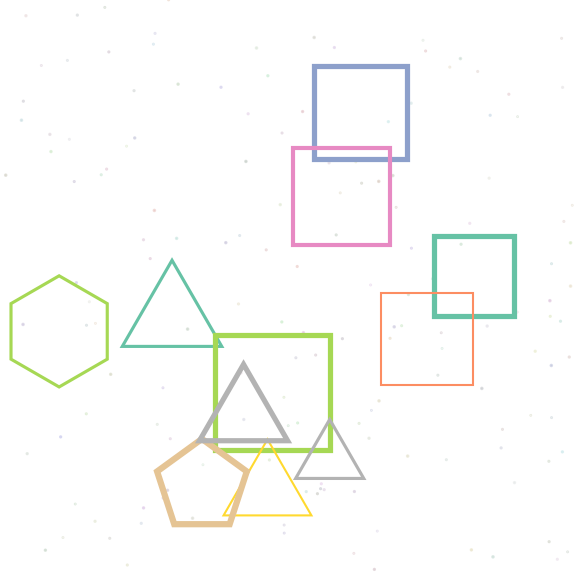[{"shape": "square", "thickness": 2.5, "radius": 0.34, "center": [0.821, 0.521]}, {"shape": "triangle", "thickness": 1.5, "radius": 0.5, "center": [0.298, 0.449]}, {"shape": "square", "thickness": 1, "radius": 0.4, "center": [0.74, 0.412]}, {"shape": "square", "thickness": 2.5, "radius": 0.4, "center": [0.624, 0.804]}, {"shape": "square", "thickness": 2, "radius": 0.42, "center": [0.591, 0.659]}, {"shape": "square", "thickness": 2.5, "radius": 0.5, "center": [0.472, 0.32]}, {"shape": "hexagon", "thickness": 1.5, "radius": 0.48, "center": [0.102, 0.425]}, {"shape": "triangle", "thickness": 1, "radius": 0.44, "center": [0.463, 0.151]}, {"shape": "pentagon", "thickness": 3, "radius": 0.41, "center": [0.35, 0.157]}, {"shape": "triangle", "thickness": 1.5, "radius": 0.34, "center": [0.571, 0.205]}, {"shape": "triangle", "thickness": 2.5, "radius": 0.44, "center": [0.422, 0.28]}]